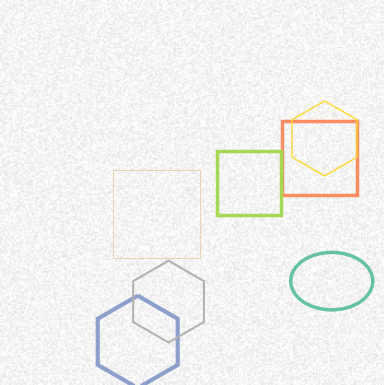[{"shape": "oval", "thickness": 2.5, "radius": 0.53, "center": [0.862, 0.27]}, {"shape": "square", "thickness": 2.5, "radius": 0.48, "center": [0.83, 0.589]}, {"shape": "hexagon", "thickness": 3, "radius": 0.6, "center": [0.358, 0.112]}, {"shape": "square", "thickness": 2.5, "radius": 0.41, "center": [0.647, 0.524]}, {"shape": "hexagon", "thickness": 1, "radius": 0.49, "center": [0.843, 0.64]}, {"shape": "square", "thickness": 0.5, "radius": 0.57, "center": [0.406, 0.444]}, {"shape": "hexagon", "thickness": 1.5, "radius": 0.53, "center": [0.438, 0.217]}]